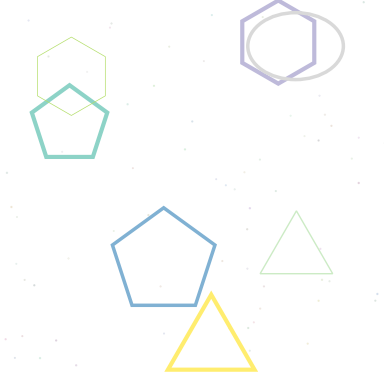[{"shape": "pentagon", "thickness": 3, "radius": 0.51, "center": [0.181, 0.676]}, {"shape": "hexagon", "thickness": 3, "radius": 0.54, "center": [0.723, 0.891]}, {"shape": "pentagon", "thickness": 2.5, "radius": 0.7, "center": [0.425, 0.32]}, {"shape": "hexagon", "thickness": 0.5, "radius": 0.51, "center": [0.185, 0.802]}, {"shape": "oval", "thickness": 2.5, "radius": 0.62, "center": [0.768, 0.88]}, {"shape": "triangle", "thickness": 1, "radius": 0.54, "center": [0.77, 0.343]}, {"shape": "triangle", "thickness": 3, "radius": 0.65, "center": [0.549, 0.105]}]